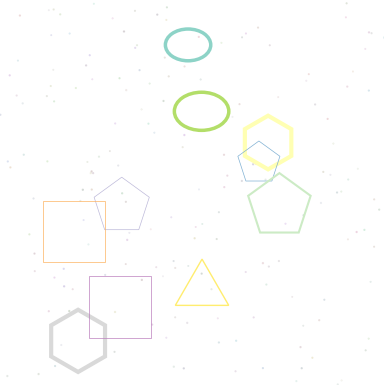[{"shape": "oval", "thickness": 2.5, "radius": 0.29, "center": [0.488, 0.883]}, {"shape": "hexagon", "thickness": 3, "radius": 0.35, "center": [0.696, 0.63]}, {"shape": "pentagon", "thickness": 0.5, "radius": 0.38, "center": [0.316, 0.464]}, {"shape": "pentagon", "thickness": 0.5, "radius": 0.29, "center": [0.672, 0.576]}, {"shape": "square", "thickness": 0.5, "radius": 0.4, "center": [0.192, 0.398]}, {"shape": "oval", "thickness": 2.5, "radius": 0.35, "center": [0.524, 0.711]}, {"shape": "hexagon", "thickness": 3, "radius": 0.4, "center": [0.203, 0.115]}, {"shape": "square", "thickness": 0.5, "radius": 0.4, "center": [0.312, 0.203]}, {"shape": "pentagon", "thickness": 1.5, "radius": 0.43, "center": [0.726, 0.465]}, {"shape": "triangle", "thickness": 1, "radius": 0.4, "center": [0.525, 0.247]}]